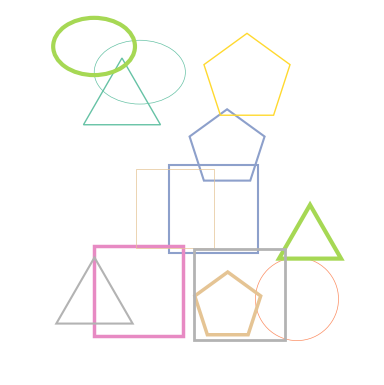[{"shape": "triangle", "thickness": 1, "radius": 0.58, "center": [0.317, 0.734]}, {"shape": "oval", "thickness": 0.5, "radius": 0.59, "center": [0.363, 0.813]}, {"shape": "circle", "thickness": 0.5, "radius": 0.54, "center": [0.771, 0.223]}, {"shape": "square", "thickness": 1.5, "radius": 0.58, "center": [0.554, 0.457]}, {"shape": "pentagon", "thickness": 1.5, "radius": 0.51, "center": [0.59, 0.614]}, {"shape": "square", "thickness": 2.5, "radius": 0.58, "center": [0.359, 0.245]}, {"shape": "oval", "thickness": 3, "radius": 0.53, "center": [0.244, 0.879]}, {"shape": "triangle", "thickness": 3, "radius": 0.47, "center": [0.805, 0.375]}, {"shape": "pentagon", "thickness": 1, "radius": 0.59, "center": [0.642, 0.796]}, {"shape": "pentagon", "thickness": 2.5, "radius": 0.45, "center": [0.591, 0.203]}, {"shape": "square", "thickness": 0.5, "radius": 0.51, "center": [0.455, 0.458]}, {"shape": "square", "thickness": 2, "radius": 0.59, "center": [0.622, 0.235]}, {"shape": "triangle", "thickness": 1.5, "radius": 0.57, "center": [0.245, 0.217]}]